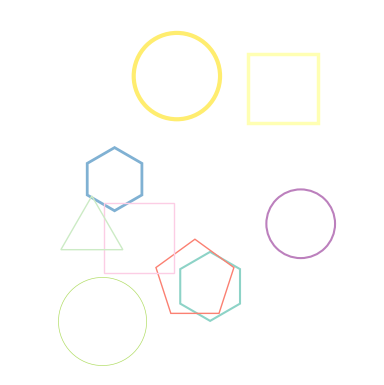[{"shape": "hexagon", "thickness": 1.5, "radius": 0.45, "center": [0.546, 0.256]}, {"shape": "square", "thickness": 2.5, "radius": 0.45, "center": [0.735, 0.77]}, {"shape": "pentagon", "thickness": 1, "radius": 0.53, "center": [0.506, 0.272]}, {"shape": "hexagon", "thickness": 2, "radius": 0.41, "center": [0.298, 0.535]}, {"shape": "circle", "thickness": 0.5, "radius": 0.57, "center": [0.266, 0.165]}, {"shape": "square", "thickness": 1, "radius": 0.45, "center": [0.361, 0.382]}, {"shape": "circle", "thickness": 1.5, "radius": 0.45, "center": [0.781, 0.419]}, {"shape": "triangle", "thickness": 1, "radius": 0.46, "center": [0.239, 0.398]}, {"shape": "circle", "thickness": 3, "radius": 0.56, "center": [0.459, 0.802]}]